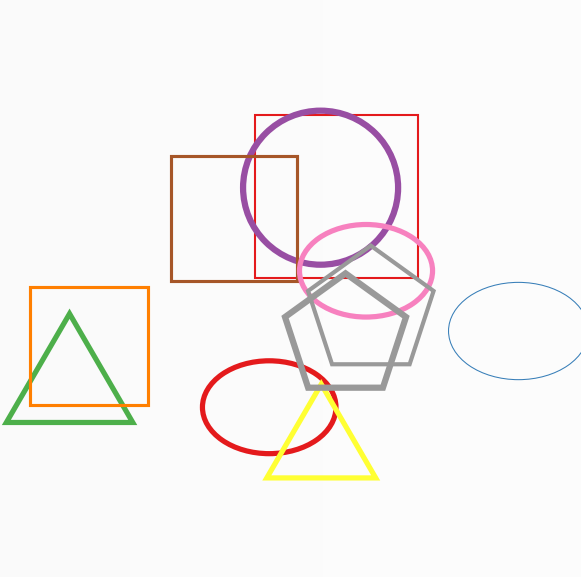[{"shape": "oval", "thickness": 2.5, "radius": 0.57, "center": [0.463, 0.294]}, {"shape": "square", "thickness": 1, "radius": 0.7, "center": [0.579, 0.659]}, {"shape": "oval", "thickness": 0.5, "radius": 0.6, "center": [0.892, 0.426]}, {"shape": "triangle", "thickness": 2.5, "radius": 0.63, "center": [0.12, 0.33]}, {"shape": "circle", "thickness": 3, "radius": 0.67, "center": [0.552, 0.674]}, {"shape": "square", "thickness": 1.5, "radius": 0.51, "center": [0.153, 0.4]}, {"shape": "triangle", "thickness": 2.5, "radius": 0.54, "center": [0.553, 0.226]}, {"shape": "square", "thickness": 1.5, "radius": 0.54, "center": [0.403, 0.621]}, {"shape": "oval", "thickness": 2.5, "radius": 0.57, "center": [0.63, 0.53]}, {"shape": "pentagon", "thickness": 2, "radius": 0.57, "center": [0.638, 0.46]}, {"shape": "pentagon", "thickness": 3, "radius": 0.55, "center": [0.594, 0.416]}]